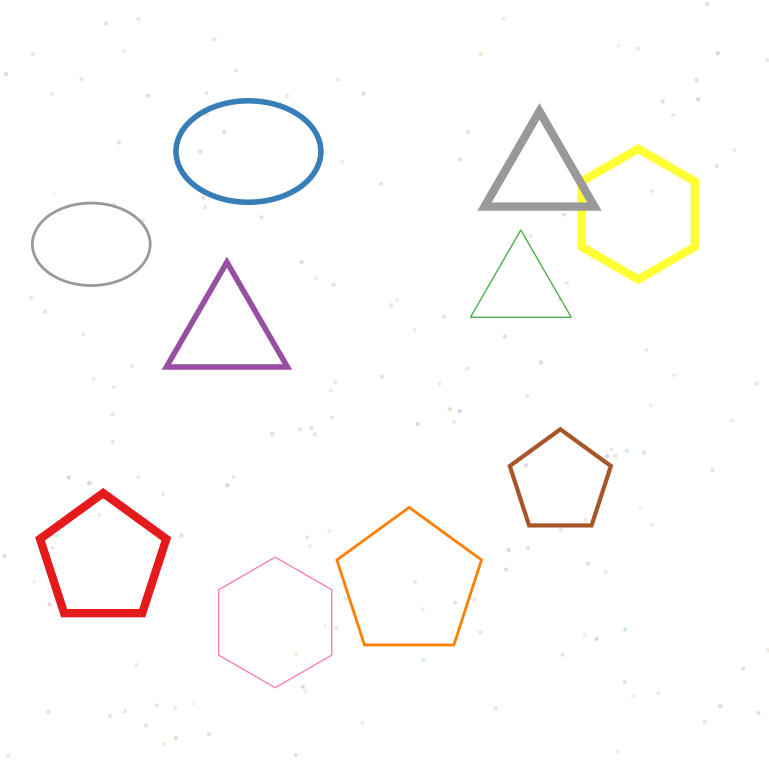[{"shape": "pentagon", "thickness": 3, "radius": 0.43, "center": [0.134, 0.273]}, {"shape": "oval", "thickness": 2, "radius": 0.47, "center": [0.323, 0.803]}, {"shape": "triangle", "thickness": 0.5, "radius": 0.38, "center": [0.676, 0.626]}, {"shape": "triangle", "thickness": 2, "radius": 0.45, "center": [0.295, 0.569]}, {"shape": "pentagon", "thickness": 1, "radius": 0.49, "center": [0.531, 0.242]}, {"shape": "hexagon", "thickness": 3, "radius": 0.42, "center": [0.829, 0.722]}, {"shape": "pentagon", "thickness": 1.5, "radius": 0.35, "center": [0.728, 0.373]}, {"shape": "hexagon", "thickness": 0.5, "radius": 0.42, "center": [0.357, 0.192]}, {"shape": "triangle", "thickness": 3, "radius": 0.41, "center": [0.701, 0.773]}, {"shape": "oval", "thickness": 1, "radius": 0.38, "center": [0.119, 0.683]}]